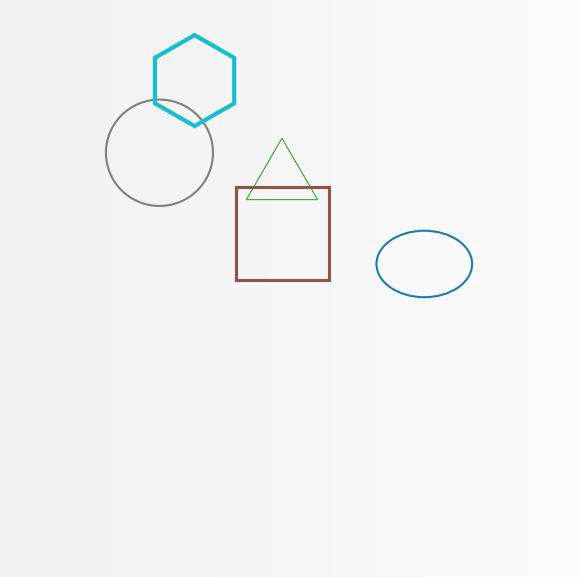[{"shape": "oval", "thickness": 1, "radius": 0.41, "center": [0.73, 0.542]}, {"shape": "triangle", "thickness": 0.5, "radius": 0.35, "center": [0.485, 0.689]}, {"shape": "square", "thickness": 1.5, "radius": 0.4, "center": [0.486, 0.595]}, {"shape": "circle", "thickness": 1, "radius": 0.46, "center": [0.274, 0.735]}, {"shape": "hexagon", "thickness": 2, "radius": 0.39, "center": [0.335, 0.86]}]